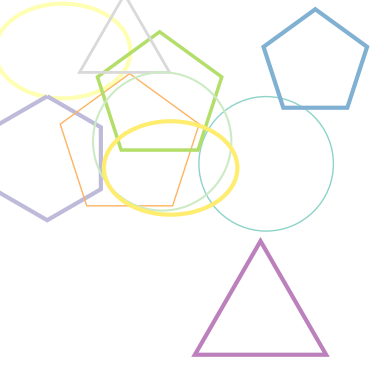[{"shape": "circle", "thickness": 1, "radius": 0.87, "center": [0.691, 0.574]}, {"shape": "oval", "thickness": 3, "radius": 0.88, "center": [0.163, 0.868]}, {"shape": "hexagon", "thickness": 3, "radius": 0.8, "center": [0.123, 0.589]}, {"shape": "pentagon", "thickness": 3, "radius": 0.71, "center": [0.819, 0.835]}, {"shape": "pentagon", "thickness": 1, "radius": 0.95, "center": [0.337, 0.619]}, {"shape": "pentagon", "thickness": 2.5, "radius": 0.85, "center": [0.415, 0.748]}, {"shape": "triangle", "thickness": 2, "radius": 0.68, "center": [0.323, 0.879]}, {"shape": "triangle", "thickness": 3, "radius": 0.98, "center": [0.677, 0.177]}, {"shape": "circle", "thickness": 1.5, "radius": 0.9, "center": [0.421, 0.633]}, {"shape": "oval", "thickness": 3, "radius": 0.87, "center": [0.443, 0.564]}]